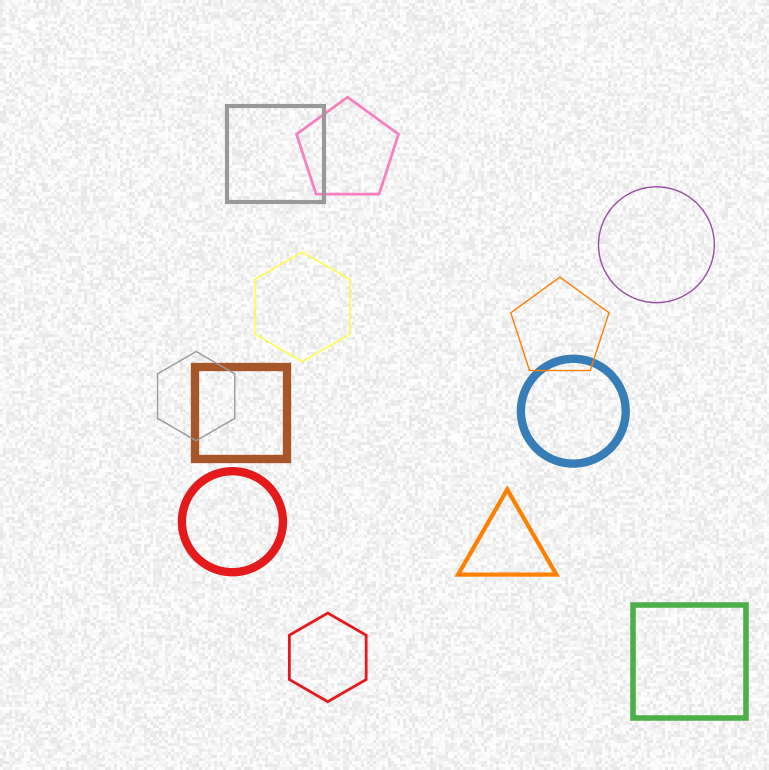[{"shape": "circle", "thickness": 3, "radius": 0.33, "center": [0.302, 0.322]}, {"shape": "hexagon", "thickness": 1, "radius": 0.29, "center": [0.426, 0.146]}, {"shape": "circle", "thickness": 3, "radius": 0.34, "center": [0.745, 0.466]}, {"shape": "square", "thickness": 2, "radius": 0.37, "center": [0.895, 0.141]}, {"shape": "circle", "thickness": 0.5, "radius": 0.38, "center": [0.852, 0.682]}, {"shape": "triangle", "thickness": 1.5, "radius": 0.37, "center": [0.659, 0.291]}, {"shape": "pentagon", "thickness": 0.5, "radius": 0.34, "center": [0.727, 0.573]}, {"shape": "hexagon", "thickness": 0.5, "radius": 0.36, "center": [0.393, 0.602]}, {"shape": "square", "thickness": 3, "radius": 0.3, "center": [0.313, 0.464]}, {"shape": "pentagon", "thickness": 1, "radius": 0.35, "center": [0.451, 0.804]}, {"shape": "square", "thickness": 1.5, "radius": 0.31, "center": [0.357, 0.8]}, {"shape": "hexagon", "thickness": 0.5, "radius": 0.29, "center": [0.255, 0.486]}]